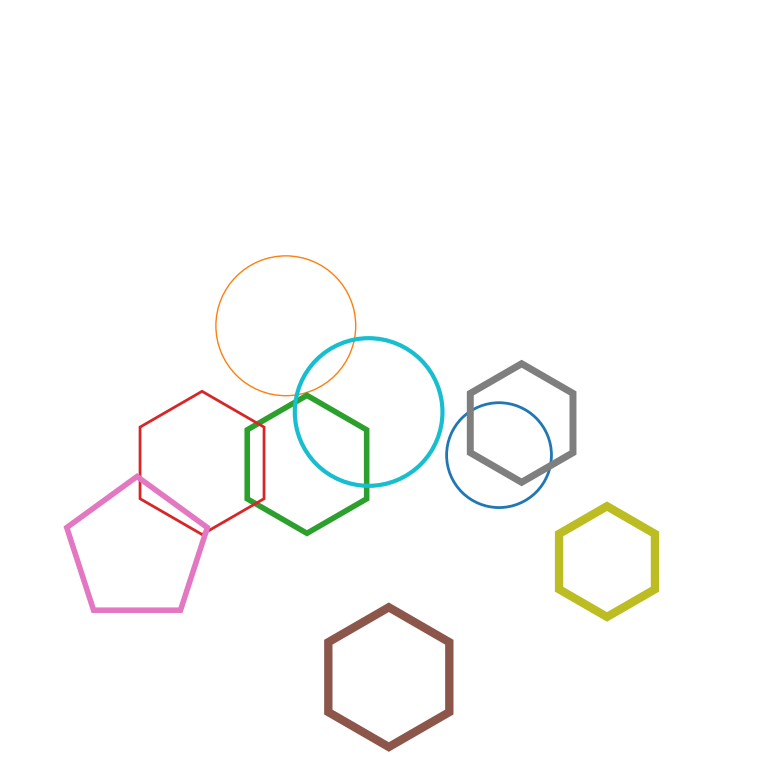[{"shape": "circle", "thickness": 1, "radius": 0.34, "center": [0.648, 0.409]}, {"shape": "circle", "thickness": 0.5, "radius": 0.45, "center": [0.371, 0.577]}, {"shape": "hexagon", "thickness": 2, "radius": 0.45, "center": [0.399, 0.397]}, {"shape": "hexagon", "thickness": 1, "radius": 0.46, "center": [0.262, 0.399]}, {"shape": "hexagon", "thickness": 3, "radius": 0.45, "center": [0.505, 0.121]}, {"shape": "pentagon", "thickness": 2, "radius": 0.48, "center": [0.178, 0.285]}, {"shape": "hexagon", "thickness": 2.5, "radius": 0.38, "center": [0.677, 0.451]}, {"shape": "hexagon", "thickness": 3, "radius": 0.36, "center": [0.788, 0.271]}, {"shape": "circle", "thickness": 1.5, "radius": 0.48, "center": [0.479, 0.465]}]